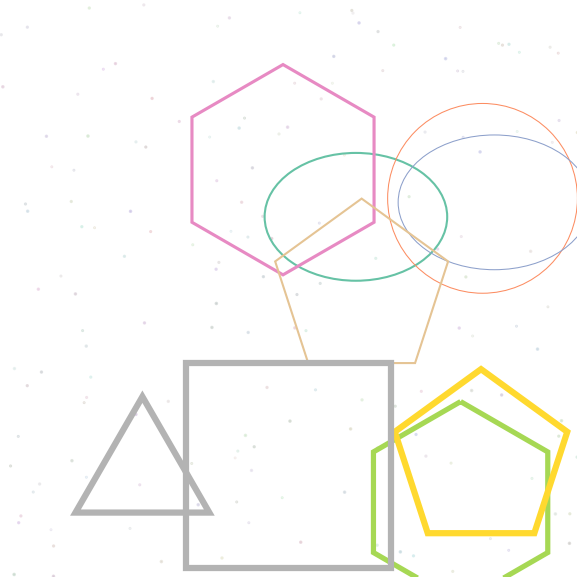[{"shape": "oval", "thickness": 1, "radius": 0.79, "center": [0.616, 0.624]}, {"shape": "circle", "thickness": 0.5, "radius": 0.82, "center": [0.836, 0.656]}, {"shape": "oval", "thickness": 0.5, "radius": 0.83, "center": [0.856, 0.649]}, {"shape": "hexagon", "thickness": 1.5, "radius": 0.91, "center": [0.49, 0.705]}, {"shape": "hexagon", "thickness": 2.5, "radius": 0.87, "center": [0.798, 0.129]}, {"shape": "pentagon", "thickness": 3, "radius": 0.78, "center": [0.833, 0.203]}, {"shape": "pentagon", "thickness": 1, "radius": 0.79, "center": [0.626, 0.498]}, {"shape": "triangle", "thickness": 3, "radius": 0.67, "center": [0.247, 0.178]}, {"shape": "square", "thickness": 3, "radius": 0.89, "center": [0.499, 0.193]}]